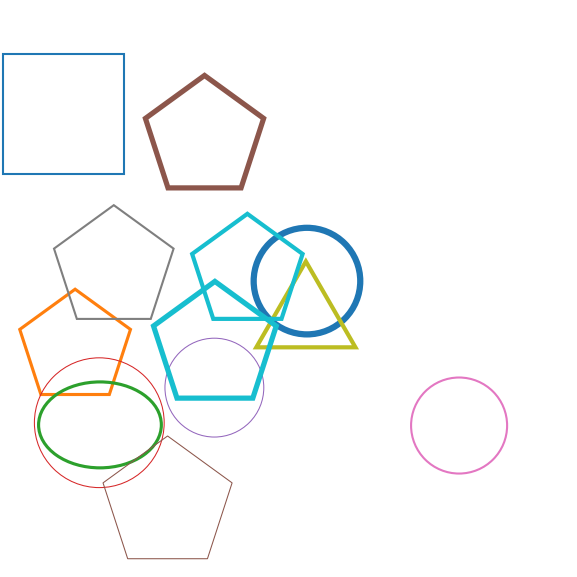[{"shape": "square", "thickness": 1, "radius": 0.52, "center": [0.11, 0.801]}, {"shape": "circle", "thickness": 3, "radius": 0.46, "center": [0.532, 0.512]}, {"shape": "pentagon", "thickness": 1.5, "radius": 0.5, "center": [0.13, 0.398]}, {"shape": "oval", "thickness": 1.5, "radius": 0.53, "center": [0.173, 0.263]}, {"shape": "circle", "thickness": 0.5, "radius": 0.56, "center": [0.172, 0.267]}, {"shape": "circle", "thickness": 0.5, "radius": 0.43, "center": [0.371, 0.328]}, {"shape": "pentagon", "thickness": 2.5, "radius": 0.54, "center": [0.354, 0.761]}, {"shape": "pentagon", "thickness": 0.5, "radius": 0.59, "center": [0.29, 0.127]}, {"shape": "circle", "thickness": 1, "radius": 0.42, "center": [0.795, 0.262]}, {"shape": "pentagon", "thickness": 1, "radius": 0.54, "center": [0.197, 0.535]}, {"shape": "triangle", "thickness": 2, "radius": 0.5, "center": [0.53, 0.447]}, {"shape": "pentagon", "thickness": 2.5, "radius": 0.56, "center": [0.372, 0.4]}, {"shape": "pentagon", "thickness": 2, "radius": 0.5, "center": [0.428, 0.528]}]